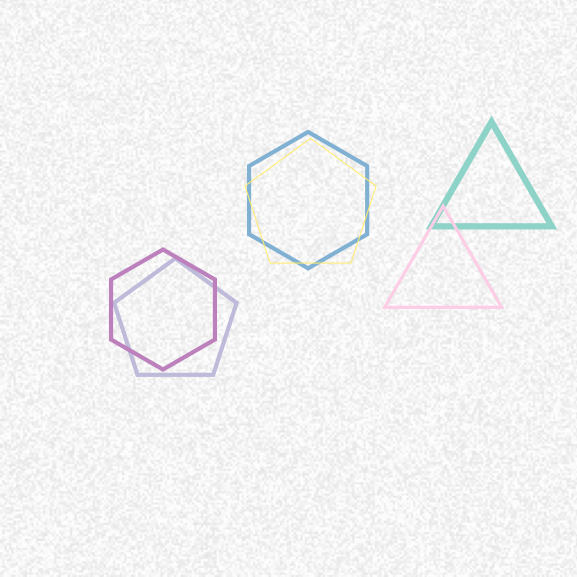[{"shape": "triangle", "thickness": 3, "radius": 0.6, "center": [0.851, 0.668]}, {"shape": "pentagon", "thickness": 2, "radius": 0.56, "center": [0.304, 0.44]}, {"shape": "hexagon", "thickness": 2, "radius": 0.59, "center": [0.534, 0.653]}, {"shape": "triangle", "thickness": 1.5, "radius": 0.58, "center": [0.767, 0.525]}, {"shape": "hexagon", "thickness": 2, "radius": 0.52, "center": [0.282, 0.463]}, {"shape": "pentagon", "thickness": 0.5, "radius": 0.6, "center": [0.538, 0.64]}]